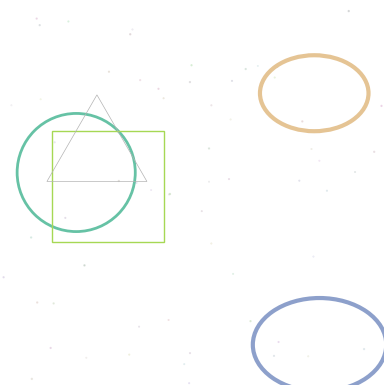[{"shape": "circle", "thickness": 2, "radius": 0.77, "center": [0.198, 0.552]}, {"shape": "oval", "thickness": 3, "radius": 0.87, "center": [0.83, 0.105]}, {"shape": "square", "thickness": 1, "radius": 0.72, "center": [0.28, 0.516]}, {"shape": "oval", "thickness": 3, "radius": 0.7, "center": [0.816, 0.758]}, {"shape": "triangle", "thickness": 0.5, "radius": 0.75, "center": [0.252, 0.604]}]